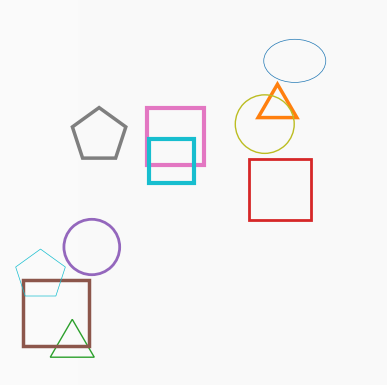[{"shape": "oval", "thickness": 0.5, "radius": 0.4, "center": [0.761, 0.842]}, {"shape": "triangle", "thickness": 2.5, "radius": 0.29, "center": [0.716, 0.723]}, {"shape": "triangle", "thickness": 1, "radius": 0.33, "center": [0.186, 0.105]}, {"shape": "square", "thickness": 2, "radius": 0.4, "center": [0.722, 0.508]}, {"shape": "circle", "thickness": 2, "radius": 0.36, "center": [0.237, 0.358]}, {"shape": "square", "thickness": 2.5, "radius": 0.43, "center": [0.146, 0.187]}, {"shape": "square", "thickness": 3, "radius": 0.37, "center": [0.454, 0.645]}, {"shape": "pentagon", "thickness": 2.5, "radius": 0.36, "center": [0.256, 0.648]}, {"shape": "circle", "thickness": 1, "radius": 0.38, "center": [0.683, 0.678]}, {"shape": "pentagon", "thickness": 0.5, "radius": 0.34, "center": [0.105, 0.286]}, {"shape": "square", "thickness": 3, "radius": 0.29, "center": [0.442, 0.582]}]